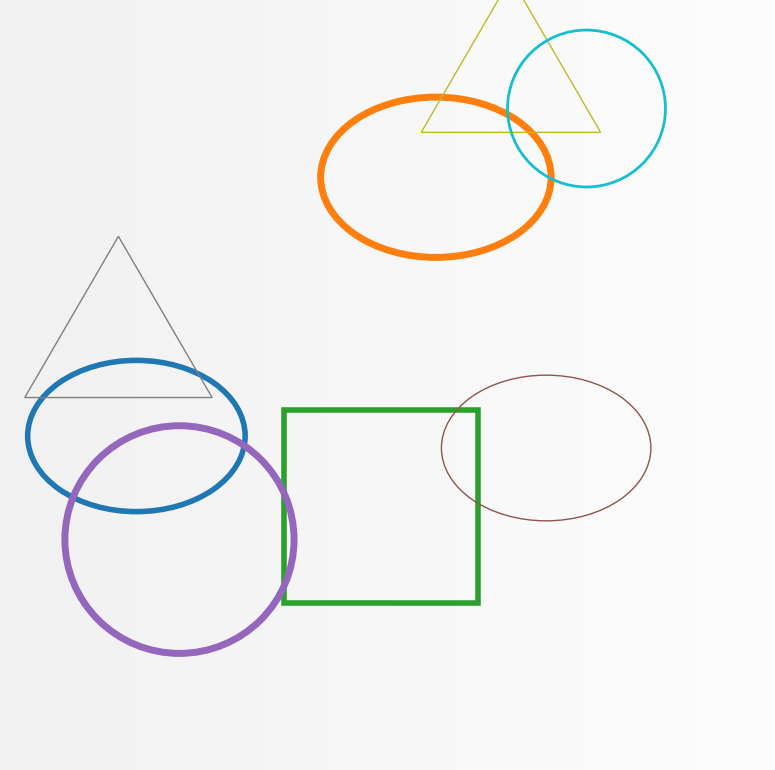[{"shape": "oval", "thickness": 2, "radius": 0.7, "center": [0.176, 0.434]}, {"shape": "oval", "thickness": 2.5, "radius": 0.74, "center": [0.562, 0.77]}, {"shape": "square", "thickness": 2, "radius": 0.62, "center": [0.492, 0.342]}, {"shape": "circle", "thickness": 2.5, "radius": 0.74, "center": [0.232, 0.299]}, {"shape": "oval", "thickness": 0.5, "radius": 0.68, "center": [0.705, 0.418]}, {"shape": "triangle", "thickness": 0.5, "radius": 0.7, "center": [0.153, 0.553]}, {"shape": "triangle", "thickness": 0.5, "radius": 0.67, "center": [0.659, 0.895]}, {"shape": "circle", "thickness": 1, "radius": 0.51, "center": [0.757, 0.859]}]